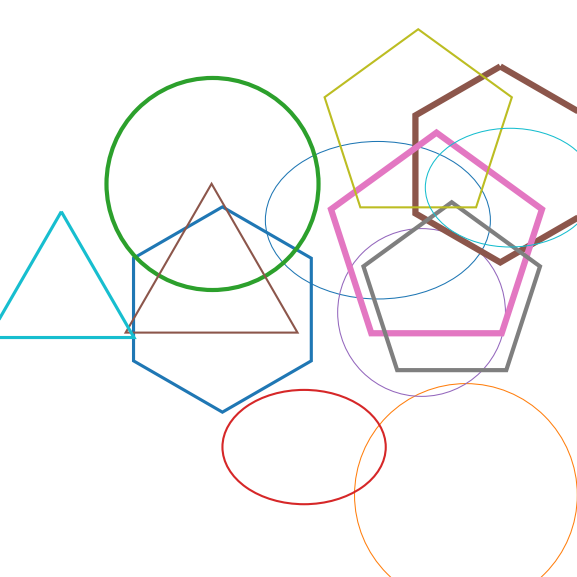[{"shape": "oval", "thickness": 0.5, "radius": 0.97, "center": [0.654, 0.618]}, {"shape": "hexagon", "thickness": 1.5, "radius": 0.89, "center": [0.385, 0.463]}, {"shape": "circle", "thickness": 0.5, "radius": 0.96, "center": [0.807, 0.142]}, {"shape": "circle", "thickness": 2, "radius": 0.92, "center": [0.368, 0.681]}, {"shape": "oval", "thickness": 1, "radius": 0.71, "center": [0.527, 0.225]}, {"shape": "circle", "thickness": 0.5, "radius": 0.73, "center": [0.73, 0.458]}, {"shape": "hexagon", "thickness": 3, "radius": 0.85, "center": [0.866, 0.714]}, {"shape": "triangle", "thickness": 1, "radius": 0.86, "center": [0.366, 0.509]}, {"shape": "pentagon", "thickness": 3, "radius": 0.96, "center": [0.756, 0.577]}, {"shape": "pentagon", "thickness": 2, "radius": 0.8, "center": [0.782, 0.488]}, {"shape": "pentagon", "thickness": 1, "radius": 0.85, "center": [0.724, 0.778]}, {"shape": "triangle", "thickness": 1.5, "radius": 0.73, "center": [0.106, 0.487]}, {"shape": "oval", "thickness": 0.5, "radius": 0.73, "center": [0.883, 0.674]}]